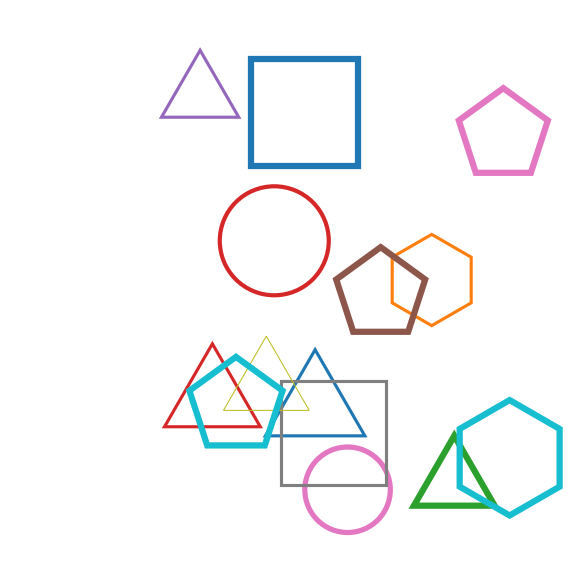[{"shape": "square", "thickness": 3, "radius": 0.46, "center": [0.527, 0.804]}, {"shape": "triangle", "thickness": 1.5, "radius": 0.5, "center": [0.546, 0.294]}, {"shape": "hexagon", "thickness": 1.5, "radius": 0.39, "center": [0.748, 0.514]}, {"shape": "triangle", "thickness": 3, "radius": 0.4, "center": [0.787, 0.164]}, {"shape": "circle", "thickness": 2, "radius": 0.47, "center": [0.475, 0.582]}, {"shape": "triangle", "thickness": 1.5, "radius": 0.48, "center": [0.368, 0.308]}, {"shape": "triangle", "thickness": 1.5, "radius": 0.39, "center": [0.347, 0.835]}, {"shape": "pentagon", "thickness": 3, "radius": 0.41, "center": [0.659, 0.49]}, {"shape": "circle", "thickness": 2.5, "radius": 0.37, "center": [0.602, 0.151]}, {"shape": "pentagon", "thickness": 3, "radius": 0.41, "center": [0.872, 0.765]}, {"shape": "square", "thickness": 1.5, "radius": 0.45, "center": [0.578, 0.25]}, {"shape": "triangle", "thickness": 0.5, "radius": 0.43, "center": [0.461, 0.331]}, {"shape": "hexagon", "thickness": 3, "radius": 0.5, "center": [0.883, 0.206]}, {"shape": "pentagon", "thickness": 3, "radius": 0.42, "center": [0.409, 0.296]}]